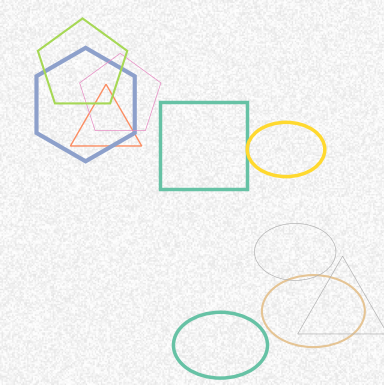[{"shape": "oval", "thickness": 2.5, "radius": 0.61, "center": [0.573, 0.103]}, {"shape": "square", "thickness": 2.5, "radius": 0.57, "center": [0.529, 0.621]}, {"shape": "triangle", "thickness": 1, "radius": 0.53, "center": [0.275, 0.674]}, {"shape": "hexagon", "thickness": 3, "radius": 0.74, "center": [0.222, 0.728]}, {"shape": "pentagon", "thickness": 0.5, "radius": 0.55, "center": [0.312, 0.75]}, {"shape": "pentagon", "thickness": 1.5, "radius": 0.61, "center": [0.214, 0.83]}, {"shape": "oval", "thickness": 2.5, "radius": 0.5, "center": [0.743, 0.612]}, {"shape": "oval", "thickness": 1.5, "radius": 0.67, "center": [0.814, 0.192]}, {"shape": "oval", "thickness": 0.5, "radius": 0.53, "center": [0.767, 0.346]}, {"shape": "triangle", "thickness": 0.5, "radius": 0.67, "center": [0.89, 0.2]}]